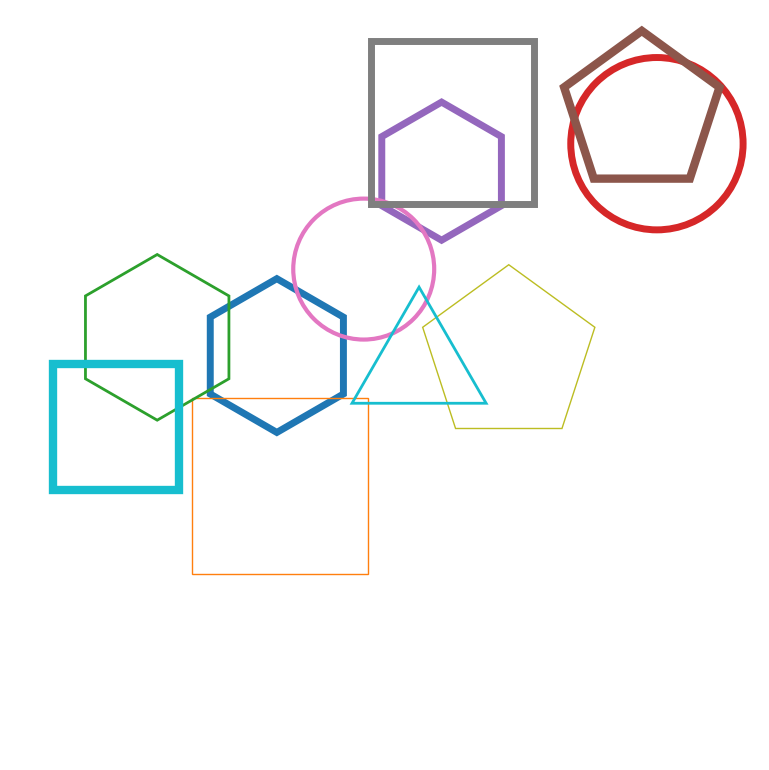[{"shape": "hexagon", "thickness": 2.5, "radius": 0.5, "center": [0.36, 0.538]}, {"shape": "square", "thickness": 0.5, "radius": 0.57, "center": [0.364, 0.369]}, {"shape": "hexagon", "thickness": 1, "radius": 0.54, "center": [0.204, 0.562]}, {"shape": "circle", "thickness": 2.5, "radius": 0.56, "center": [0.853, 0.813]}, {"shape": "hexagon", "thickness": 2.5, "radius": 0.45, "center": [0.573, 0.778]}, {"shape": "pentagon", "thickness": 3, "radius": 0.53, "center": [0.833, 0.854]}, {"shape": "circle", "thickness": 1.5, "radius": 0.46, "center": [0.472, 0.651]}, {"shape": "square", "thickness": 2.5, "radius": 0.53, "center": [0.587, 0.84]}, {"shape": "pentagon", "thickness": 0.5, "radius": 0.59, "center": [0.661, 0.539]}, {"shape": "square", "thickness": 3, "radius": 0.41, "center": [0.151, 0.445]}, {"shape": "triangle", "thickness": 1, "radius": 0.5, "center": [0.544, 0.527]}]